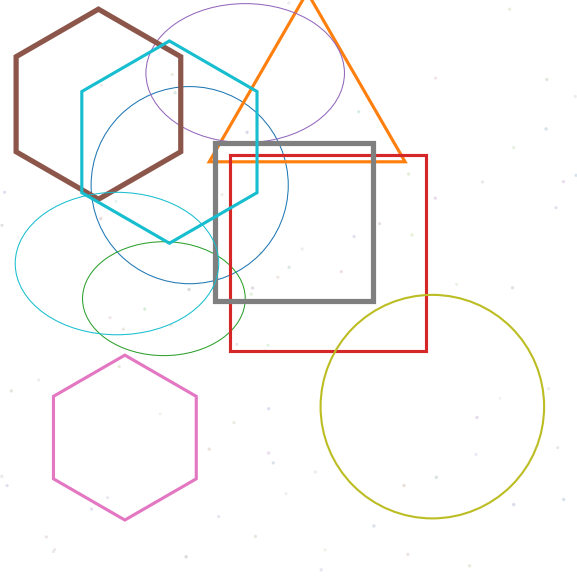[{"shape": "circle", "thickness": 0.5, "radius": 0.85, "center": [0.328, 0.679]}, {"shape": "triangle", "thickness": 1.5, "radius": 0.98, "center": [0.532, 0.817]}, {"shape": "oval", "thickness": 0.5, "radius": 0.7, "center": [0.284, 0.482]}, {"shape": "square", "thickness": 1.5, "radius": 0.85, "center": [0.568, 0.562]}, {"shape": "oval", "thickness": 0.5, "radius": 0.86, "center": [0.425, 0.873]}, {"shape": "hexagon", "thickness": 2.5, "radius": 0.82, "center": [0.17, 0.819]}, {"shape": "hexagon", "thickness": 1.5, "radius": 0.71, "center": [0.216, 0.241]}, {"shape": "square", "thickness": 2.5, "radius": 0.68, "center": [0.509, 0.615]}, {"shape": "circle", "thickness": 1, "radius": 0.97, "center": [0.749, 0.295]}, {"shape": "oval", "thickness": 0.5, "radius": 0.88, "center": [0.203, 0.543]}, {"shape": "hexagon", "thickness": 1.5, "radius": 0.88, "center": [0.293, 0.753]}]